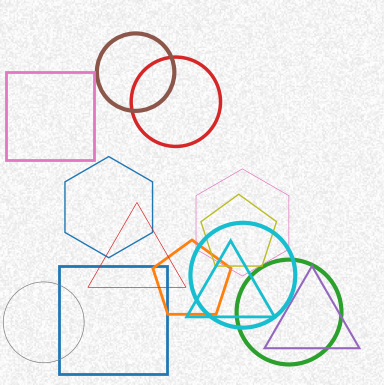[{"shape": "hexagon", "thickness": 1, "radius": 0.66, "center": [0.282, 0.462]}, {"shape": "square", "thickness": 2, "radius": 0.7, "center": [0.293, 0.168]}, {"shape": "pentagon", "thickness": 2, "radius": 0.53, "center": [0.499, 0.27]}, {"shape": "circle", "thickness": 3, "radius": 0.68, "center": [0.751, 0.19]}, {"shape": "triangle", "thickness": 0.5, "radius": 0.74, "center": [0.356, 0.327]}, {"shape": "circle", "thickness": 2.5, "radius": 0.58, "center": [0.457, 0.736]}, {"shape": "triangle", "thickness": 1.5, "radius": 0.71, "center": [0.81, 0.167]}, {"shape": "circle", "thickness": 3, "radius": 0.5, "center": [0.352, 0.813]}, {"shape": "square", "thickness": 2, "radius": 0.57, "center": [0.131, 0.698]}, {"shape": "hexagon", "thickness": 0.5, "radius": 0.7, "center": [0.63, 0.422]}, {"shape": "circle", "thickness": 0.5, "radius": 0.52, "center": [0.114, 0.163]}, {"shape": "pentagon", "thickness": 1, "radius": 0.52, "center": [0.62, 0.392]}, {"shape": "circle", "thickness": 3, "radius": 0.68, "center": [0.631, 0.285]}, {"shape": "triangle", "thickness": 2, "radius": 0.66, "center": [0.599, 0.243]}]